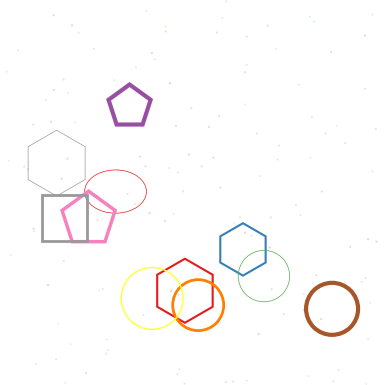[{"shape": "oval", "thickness": 0.5, "radius": 0.4, "center": [0.3, 0.502]}, {"shape": "hexagon", "thickness": 1.5, "radius": 0.42, "center": [0.48, 0.245]}, {"shape": "hexagon", "thickness": 1.5, "radius": 0.34, "center": [0.631, 0.352]}, {"shape": "circle", "thickness": 0.5, "radius": 0.33, "center": [0.686, 0.283]}, {"shape": "pentagon", "thickness": 3, "radius": 0.29, "center": [0.337, 0.723]}, {"shape": "circle", "thickness": 2, "radius": 0.33, "center": [0.515, 0.207]}, {"shape": "circle", "thickness": 1, "radius": 0.4, "center": [0.395, 0.225]}, {"shape": "circle", "thickness": 3, "radius": 0.34, "center": [0.863, 0.198]}, {"shape": "pentagon", "thickness": 2.5, "radius": 0.36, "center": [0.23, 0.431]}, {"shape": "square", "thickness": 2, "radius": 0.3, "center": [0.167, 0.433]}, {"shape": "hexagon", "thickness": 0.5, "radius": 0.43, "center": [0.147, 0.576]}]